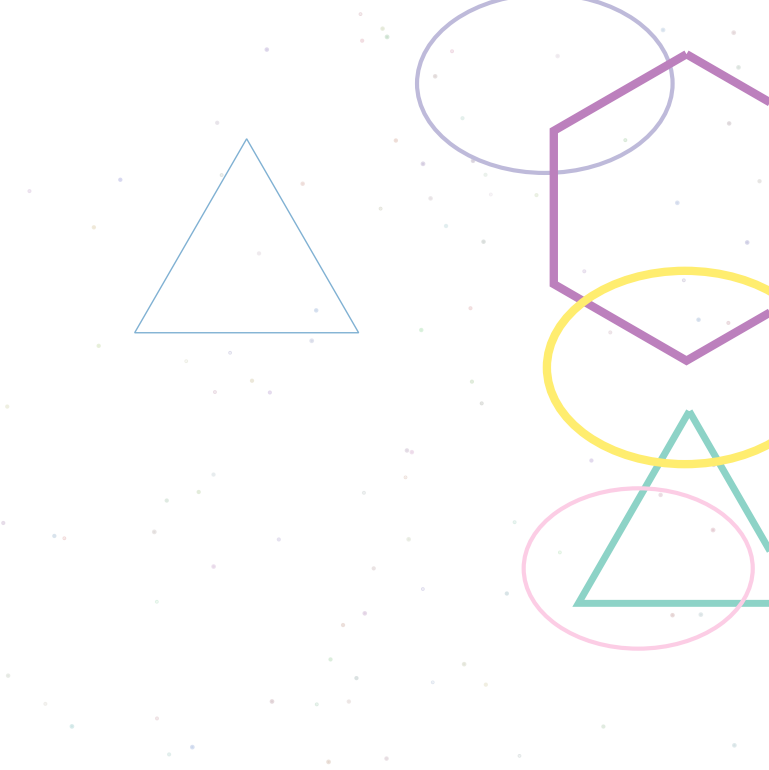[{"shape": "triangle", "thickness": 2.5, "radius": 0.83, "center": [0.895, 0.3]}, {"shape": "oval", "thickness": 1.5, "radius": 0.83, "center": [0.708, 0.892]}, {"shape": "triangle", "thickness": 0.5, "radius": 0.84, "center": [0.32, 0.652]}, {"shape": "oval", "thickness": 1.5, "radius": 0.74, "center": [0.829, 0.262]}, {"shape": "hexagon", "thickness": 3, "radius": 1.0, "center": [0.892, 0.731]}, {"shape": "oval", "thickness": 3, "radius": 0.9, "center": [0.89, 0.523]}]